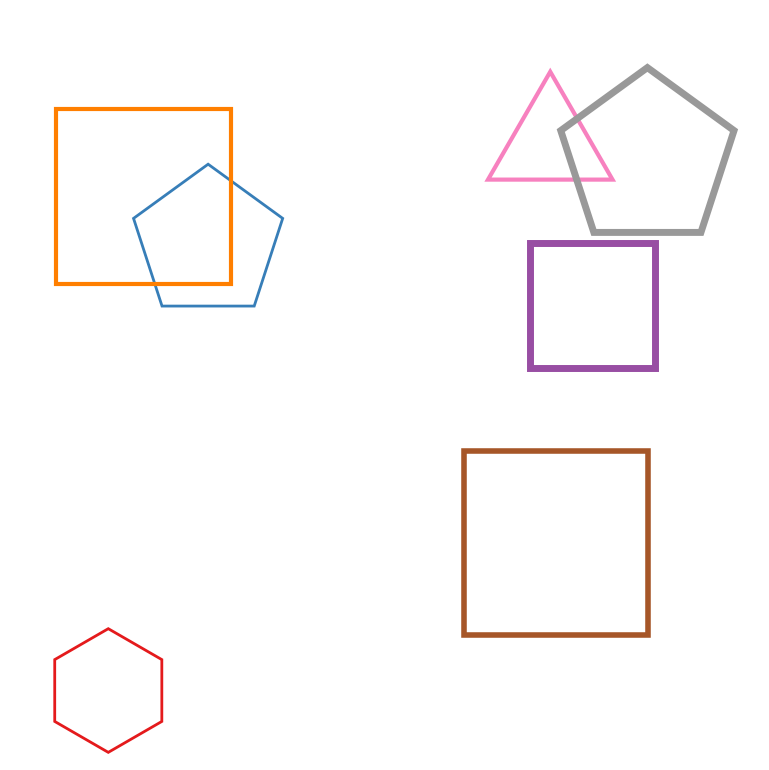[{"shape": "hexagon", "thickness": 1, "radius": 0.4, "center": [0.141, 0.103]}, {"shape": "pentagon", "thickness": 1, "radius": 0.51, "center": [0.27, 0.685]}, {"shape": "square", "thickness": 2.5, "radius": 0.41, "center": [0.77, 0.604]}, {"shape": "square", "thickness": 1.5, "radius": 0.57, "center": [0.186, 0.745]}, {"shape": "square", "thickness": 2, "radius": 0.6, "center": [0.722, 0.295]}, {"shape": "triangle", "thickness": 1.5, "radius": 0.47, "center": [0.715, 0.813]}, {"shape": "pentagon", "thickness": 2.5, "radius": 0.59, "center": [0.841, 0.794]}]